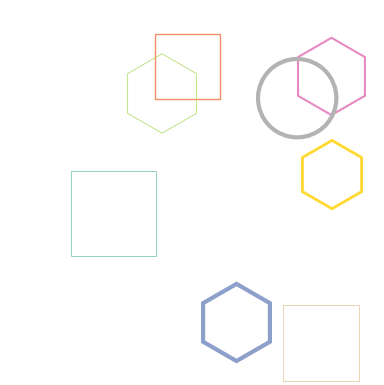[{"shape": "square", "thickness": 0.5, "radius": 0.55, "center": [0.294, 0.445]}, {"shape": "square", "thickness": 1, "radius": 0.42, "center": [0.486, 0.827]}, {"shape": "hexagon", "thickness": 3, "radius": 0.5, "center": [0.614, 0.162]}, {"shape": "hexagon", "thickness": 1.5, "radius": 0.5, "center": [0.861, 0.801]}, {"shape": "hexagon", "thickness": 0.5, "radius": 0.52, "center": [0.421, 0.757]}, {"shape": "hexagon", "thickness": 2, "radius": 0.44, "center": [0.862, 0.547]}, {"shape": "square", "thickness": 0.5, "radius": 0.5, "center": [0.834, 0.109]}, {"shape": "circle", "thickness": 3, "radius": 0.51, "center": [0.772, 0.745]}]